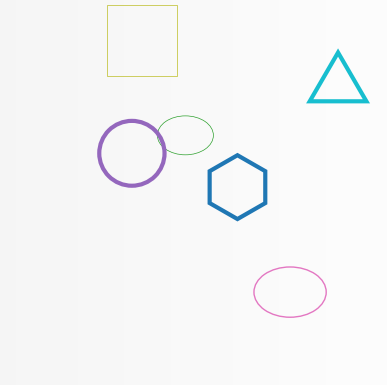[{"shape": "hexagon", "thickness": 3, "radius": 0.41, "center": [0.613, 0.514]}, {"shape": "oval", "thickness": 0.5, "radius": 0.36, "center": [0.478, 0.648]}, {"shape": "circle", "thickness": 3, "radius": 0.42, "center": [0.34, 0.602]}, {"shape": "oval", "thickness": 1, "radius": 0.47, "center": [0.749, 0.241]}, {"shape": "square", "thickness": 0.5, "radius": 0.46, "center": [0.367, 0.895]}, {"shape": "triangle", "thickness": 3, "radius": 0.42, "center": [0.872, 0.779]}]